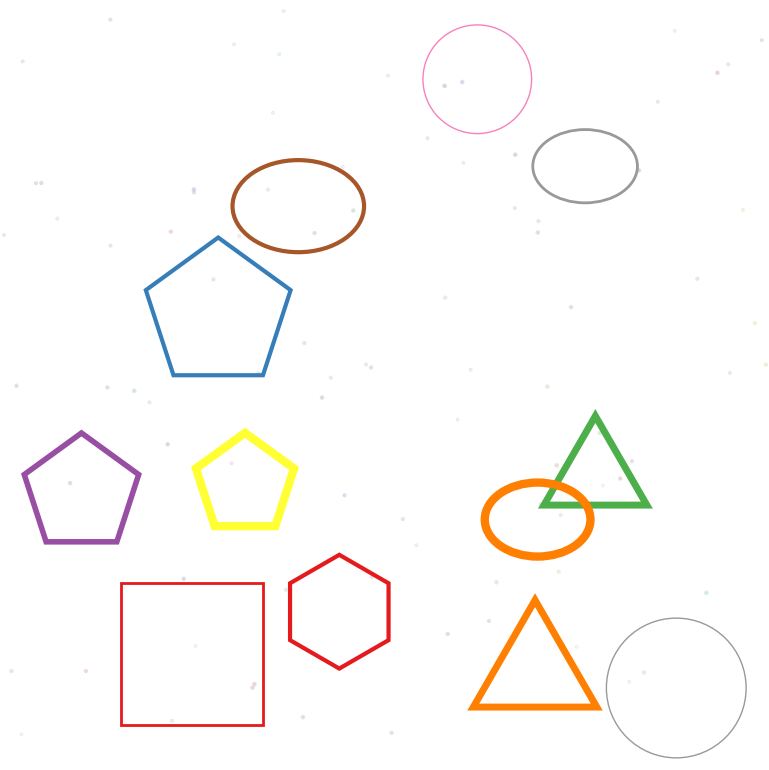[{"shape": "square", "thickness": 1, "radius": 0.46, "center": [0.249, 0.151]}, {"shape": "hexagon", "thickness": 1.5, "radius": 0.37, "center": [0.441, 0.206]}, {"shape": "pentagon", "thickness": 1.5, "radius": 0.49, "center": [0.283, 0.593]}, {"shape": "triangle", "thickness": 2.5, "radius": 0.39, "center": [0.773, 0.383]}, {"shape": "pentagon", "thickness": 2, "radius": 0.39, "center": [0.106, 0.36]}, {"shape": "triangle", "thickness": 2.5, "radius": 0.46, "center": [0.695, 0.128]}, {"shape": "oval", "thickness": 3, "radius": 0.34, "center": [0.698, 0.325]}, {"shape": "pentagon", "thickness": 3, "radius": 0.33, "center": [0.318, 0.371]}, {"shape": "oval", "thickness": 1.5, "radius": 0.43, "center": [0.387, 0.732]}, {"shape": "circle", "thickness": 0.5, "radius": 0.35, "center": [0.62, 0.897]}, {"shape": "circle", "thickness": 0.5, "radius": 0.45, "center": [0.878, 0.107]}, {"shape": "oval", "thickness": 1, "radius": 0.34, "center": [0.76, 0.784]}]